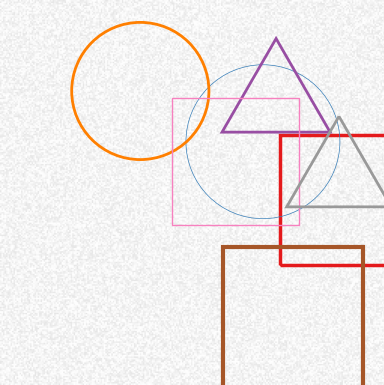[{"shape": "square", "thickness": 2.5, "radius": 0.85, "center": [0.898, 0.48]}, {"shape": "circle", "thickness": 0.5, "radius": 1.0, "center": [0.683, 0.632]}, {"shape": "triangle", "thickness": 2, "radius": 0.81, "center": [0.717, 0.738]}, {"shape": "circle", "thickness": 2, "radius": 0.89, "center": [0.364, 0.764]}, {"shape": "square", "thickness": 3, "radius": 0.91, "center": [0.761, 0.176]}, {"shape": "square", "thickness": 1, "radius": 0.83, "center": [0.612, 0.581]}, {"shape": "triangle", "thickness": 2, "radius": 0.78, "center": [0.88, 0.541]}]